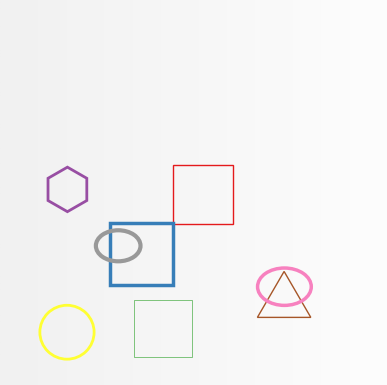[{"shape": "square", "thickness": 1, "radius": 0.39, "center": [0.524, 0.495]}, {"shape": "square", "thickness": 2.5, "radius": 0.41, "center": [0.365, 0.34]}, {"shape": "square", "thickness": 0.5, "radius": 0.37, "center": [0.421, 0.148]}, {"shape": "hexagon", "thickness": 2, "radius": 0.29, "center": [0.174, 0.508]}, {"shape": "circle", "thickness": 2, "radius": 0.35, "center": [0.173, 0.137]}, {"shape": "triangle", "thickness": 1, "radius": 0.4, "center": [0.733, 0.215]}, {"shape": "oval", "thickness": 2.5, "radius": 0.35, "center": [0.734, 0.255]}, {"shape": "oval", "thickness": 3, "radius": 0.29, "center": [0.305, 0.362]}]